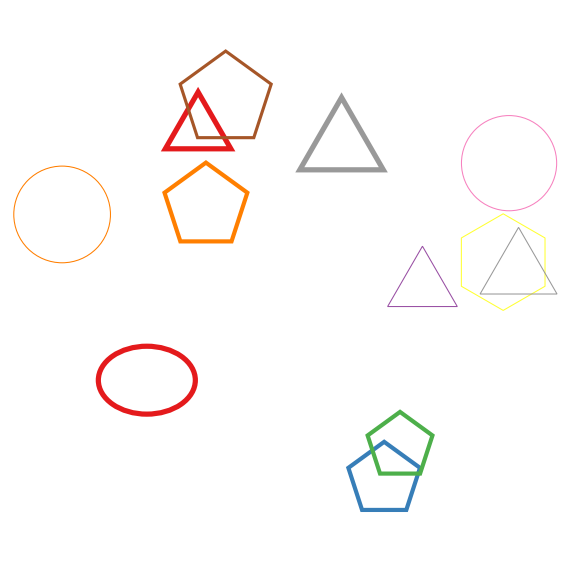[{"shape": "oval", "thickness": 2.5, "radius": 0.42, "center": [0.254, 0.341]}, {"shape": "triangle", "thickness": 2.5, "radius": 0.33, "center": [0.343, 0.774]}, {"shape": "pentagon", "thickness": 2, "radius": 0.33, "center": [0.665, 0.169]}, {"shape": "pentagon", "thickness": 2, "radius": 0.3, "center": [0.693, 0.227]}, {"shape": "triangle", "thickness": 0.5, "radius": 0.35, "center": [0.732, 0.503]}, {"shape": "pentagon", "thickness": 2, "radius": 0.38, "center": [0.357, 0.642]}, {"shape": "circle", "thickness": 0.5, "radius": 0.42, "center": [0.108, 0.628]}, {"shape": "hexagon", "thickness": 0.5, "radius": 0.42, "center": [0.871, 0.545]}, {"shape": "pentagon", "thickness": 1.5, "radius": 0.41, "center": [0.391, 0.828]}, {"shape": "circle", "thickness": 0.5, "radius": 0.41, "center": [0.881, 0.717]}, {"shape": "triangle", "thickness": 2.5, "radius": 0.42, "center": [0.591, 0.747]}, {"shape": "triangle", "thickness": 0.5, "radius": 0.38, "center": [0.898, 0.528]}]